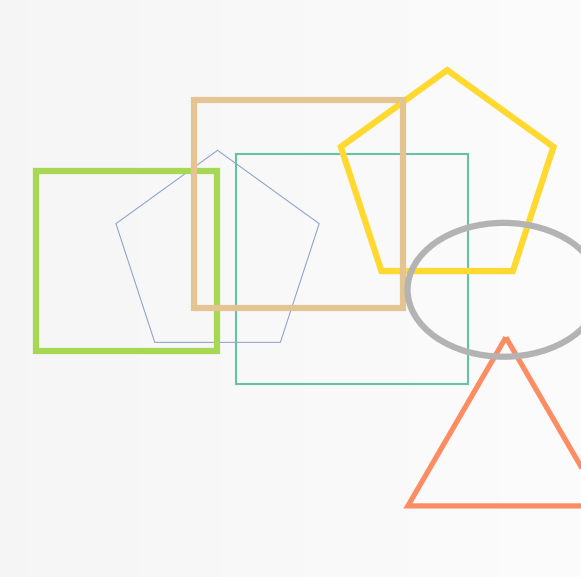[{"shape": "square", "thickness": 1, "radius": 1.0, "center": [0.605, 0.534]}, {"shape": "triangle", "thickness": 2.5, "radius": 0.97, "center": [0.87, 0.22]}, {"shape": "pentagon", "thickness": 0.5, "radius": 0.92, "center": [0.374, 0.555]}, {"shape": "square", "thickness": 3, "radius": 0.78, "center": [0.217, 0.548]}, {"shape": "pentagon", "thickness": 3, "radius": 0.96, "center": [0.769, 0.685]}, {"shape": "square", "thickness": 3, "radius": 0.9, "center": [0.514, 0.645]}, {"shape": "oval", "thickness": 3, "radius": 0.83, "center": [0.867, 0.497]}]